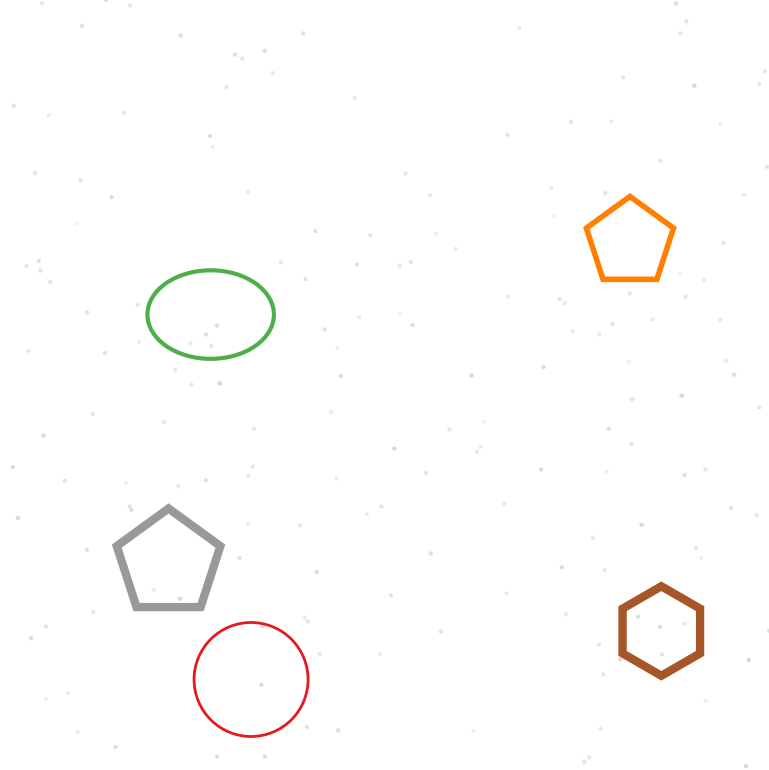[{"shape": "circle", "thickness": 1, "radius": 0.37, "center": [0.326, 0.118]}, {"shape": "oval", "thickness": 1.5, "radius": 0.41, "center": [0.274, 0.591]}, {"shape": "pentagon", "thickness": 2, "radius": 0.3, "center": [0.818, 0.685]}, {"shape": "hexagon", "thickness": 3, "radius": 0.29, "center": [0.859, 0.18]}, {"shape": "pentagon", "thickness": 3, "radius": 0.35, "center": [0.219, 0.269]}]